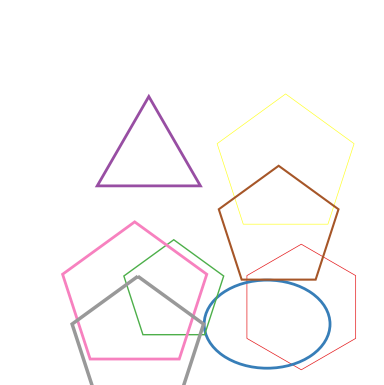[{"shape": "hexagon", "thickness": 0.5, "radius": 0.82, "center": [0.783, 0.203]}, {"shape": "oval", "thickness": 2, "radius": 0.82, "center": [0.694, 0.158]}, {"shape": "pentagon", "thickness": 1, "radius": 0.68, "center": [0.451, 0.241]}, {"shape": "triangle", "thickness": 2, "radius": 0.77, "center": [0.387, 0.595]}, {"shape": "pentagon", "thickness": 0.5, "radius": 0.94, "center": [0.742, 0.569]}, {"shape": "pentagon", "thickness": 1.5, "radius": 0.82, "center": [0.724, 0.406]}, {"shape": "pentagon", "thickness": 2, "radius": 0.98, "center": [0.35, 0.227]}, {"shape": "pentagon", "thickness": 2.5, "radius": 0.9, "center": [0.358, 0.103]}]